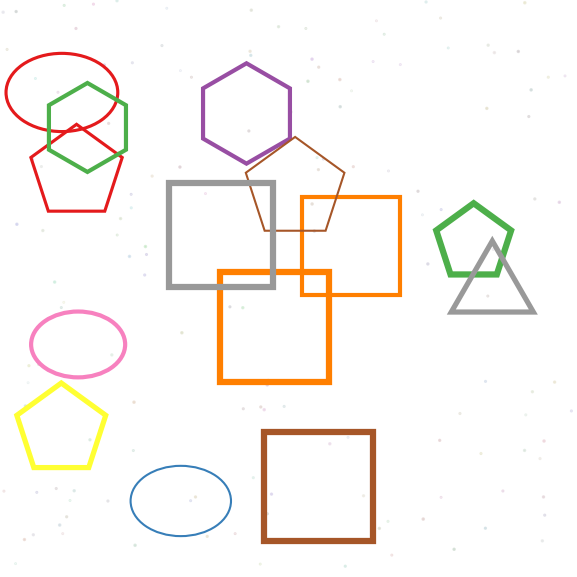[{"shape": "oval", "thickness": 1.5, "radius": 0.48, "center": [0.107, 0.839]}, {"shape": "pentagon", "thickness": 1.5, "radius": 0.42, "center": [0.133, 0.701]}, {"shape": "oval", "thickness": 1, "radius": 0.43, "center": [0.313, 0.132]}, {"shape": "hexagon", "thickness": 2, "radius": 0.39, "center": [0.151, 0.778]}, {"shape": "pentagon", "thickness": 3, "radius": 0.34, "center": [0.82, 0.579]}, {"shape": "hexagon", "thickness": 2, "radius": 0.43, "center": [0.427, 0.803]}, {"shape": "square", "thickness": 3, "radius": 0.47, "center": [0.475, 0.433]}, {"shape": "square", "thickness": 2, "radius": 0.42, "center": [0.608, 0.573]}, {"shape": "pentagon", "thickness": 2.5, "radius": 0.4, "center": [0.106, 0.255]}, {"shape": "square", "thickness": 3, "radius": 0.47, "center": [0.552, 0.157]}, {"shape": "pentagon", "thickness": 1, "radius": 0.45, "center": [0.511, 0.672]}, {"shape": "oval", "thickness": 2, "radius": 0.41, "center": [0.135, 0.403]}, {"shape": "square", "thickness": 3, "radius": 0.45, "center": [0.383, 0.593]}, {"shape": "triangle", "thickness": 2.5, "radius": 0.41, "center": [0.852, 0.5]}]